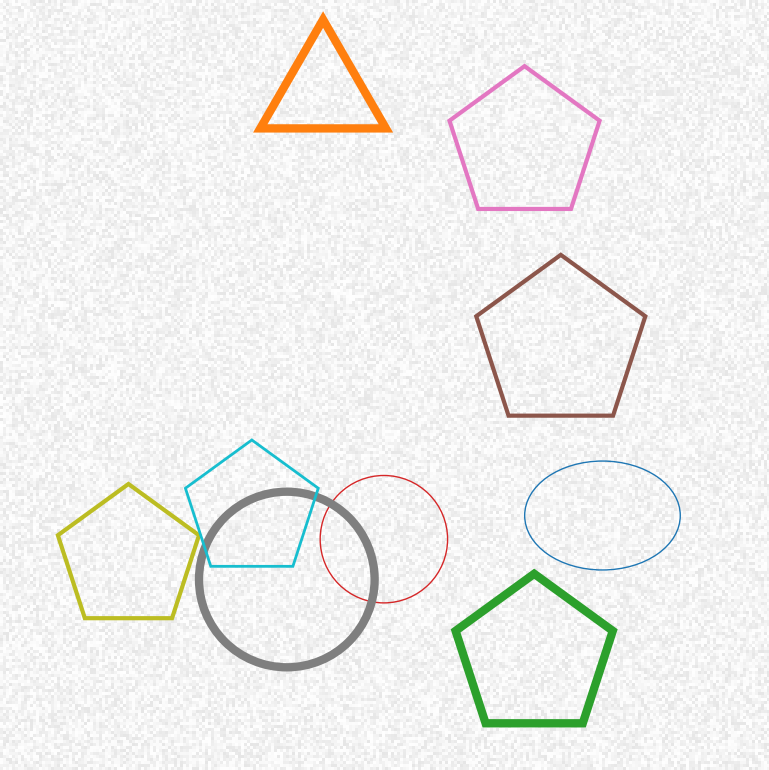[{"shape": "oval", "thickness": 0.5, "radius": 0.51, "center": [0.782, 0.33]}, {"shape": "triangle", "thickness": 3, "radius": 0.47, "center": [0.42, 0.88]}, {"shape": "pentagon", "thickness": 3, "radius": 0.54, "center": [0.694, 0.148]}, {"shape": "circle", "thickness": 0.5, "radius": 0.41, "center": [0.499, 0.3]}, {"shape": "pentagon", "thickness": 1.5, "radius": 0.58, "center": [0.728, 0.554]}, {"shape": "pentagon", "thickness": 1.5, "radius": 0.51, "center": [0.681, 0.812]}, {"shape": "circle", "thickness": 3, "radius": 0.57, "center": [0.372, 0.247]}, {"shape": "pentagon", "thickness": 1.5, "radius": 0.48, "center": [0.167, 0.275]}, {"shape": "pentagon", "thickness": 1, "radius": 0.45, "center": [0.327, 0.338]}]